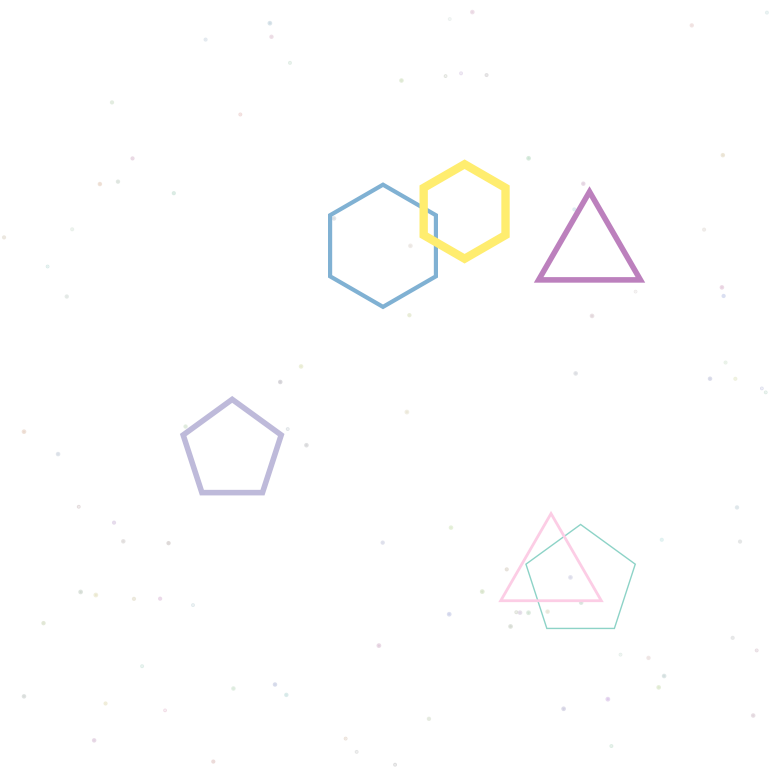[{"shape": "pentagon", "thickness": 0.5, "radius": 0.37, "center": [0.754, 0.244]}, {"shape": "pentagon", "thickness": 2, "radius": 0.33, "center": [0.302, 0.414]}, {"shape": "hexagon", "thickness": 1.5, "radius": 0.4, "center": [0.497, 0.681]}, {"shape": "triangle", "thickness": 1, "radius": 0.38, "center": [0.716, 0.258]}, {"shape": "triangle", "thickness": 2, "radius": 0.38, "center": [0.766, 0.675]}, {"shape": "hexagon", "thickness": 3, "radius": 0.31, "center": [0.603, 0.725]}]